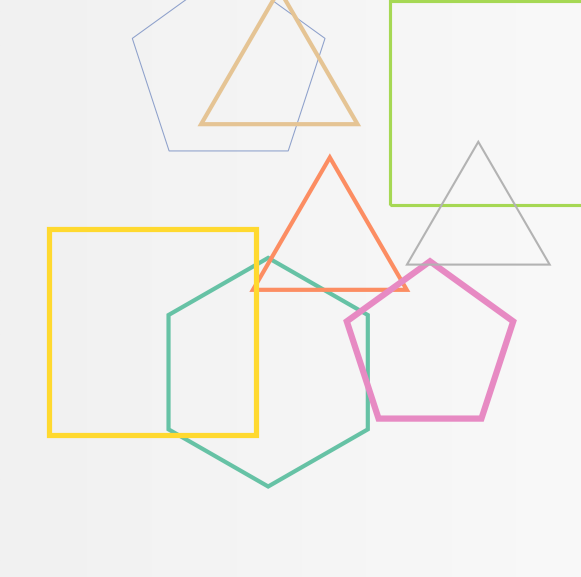[{"shape": "hexagon", "thickness": 2, "radius": 0.99, "center": [0.461, 0.355]}, {"shape": "triangle", "thickness": 2, "radius": 0.76, "center": [0.567, 0.574]}, {"shape": "pentagon", "thickness": 0.5, "radius": 0.87, "center": [0.393, 0.879]}, {"shape": "pentagon", "thickness": 3, "radius": 0.75, "center": [0.74, 0.396]}, {"shape": "square", "thickness": 1.5, "radius": 0.88, "center": [0.848, 0.82]}, {"shape": "square", "thickness": 2.5, "radius": 0.89, "center": [0.263, 0.425]}, {"shape": "triangle", "thickness": 2, "radius": 0.78, "center": [0.481, 0.862]}, {"shape": "triangle", "thickness": 1, "radius": 0.71, "center": [0.823, 0.612]}]